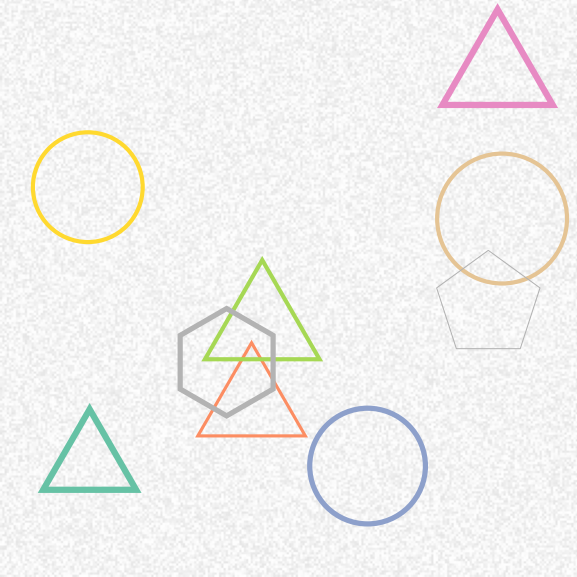[{"shape": "triangle", "thickness": 3, "radius": 0.46, "center": [0.155, 0.197]}, {"shape": "triangle", "thickness": 1.5, "radius": 0.54, "center": [0.436, 0.298]}, {"shape": "circle", "thickness": 2.5, "radius": 0.5, "center": [0.636, 0.192]}, {"shape": "triangle", "thickness": 3, "radius": 0.55, "center": [0.862, 0.873]}, {"shape": "triangle", "thickness": 2, "radius": 0.57, "center": [0.454, 0.434]}, {"shape": "circle", "thickness": 2, "radius": 0.48, "center": [0.152, 0.675]}, {"shape": "circle", "thickness": 2, "radius": 0.56, "center": [0.869, 0.621]}, {"shape": "hexagon", "thickness": 2.5, "radius": 0.46, "center": [0.392, 0.372]}, {"shape": "pentagon", "thickness": 0.5, "radius": 0.47, "center": [0.846, 0.472]}]